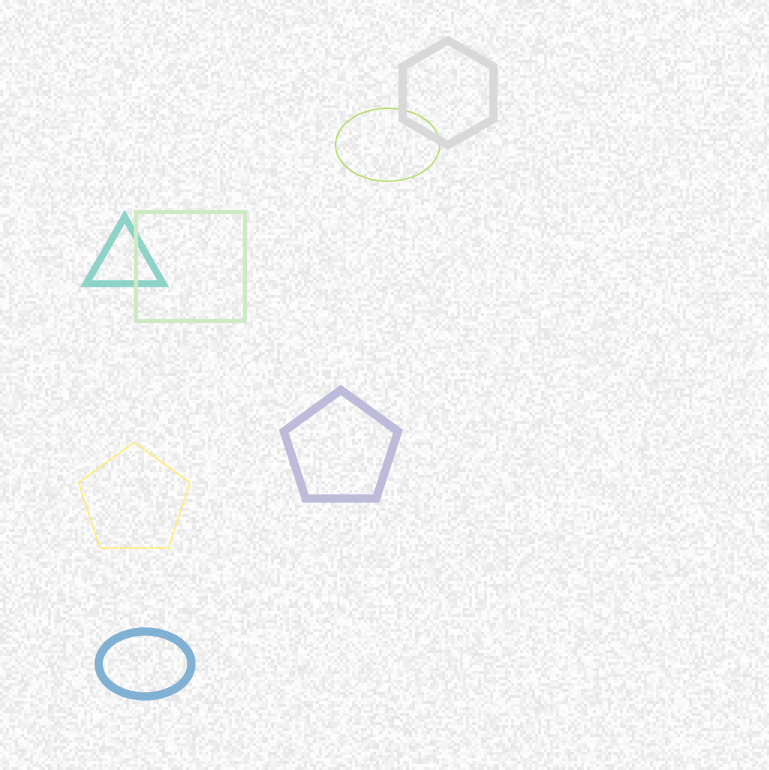[{"shape": "triangle", "thickness": 2.5, "radius": 0.29, "center": [0.162, 0.66]}, {"shape": "pentagon", "thickness": 3, "radius": 0.39, "center": [0.443, 0.416]}, {"shape": "oval", "thickness": 3, "radius": 0.3, "center": [0.188, 0.138]}, {"shape": "oval", "thickness": 0.5, "radius": 0.34, "center": [0.503, 0.812]}, {"shape": "hexagon", "thickness": 3, "radius": 0.34, "center": [0.582, 0.879]}, {"shape": "square", "thickness": 1.5, "radius": 0.35, "center": [0.248, 0.654]}, {"shape": "pentagon", "thickness": 0.5, "radius": 0.38, "center": [0.174, 0.35]}]